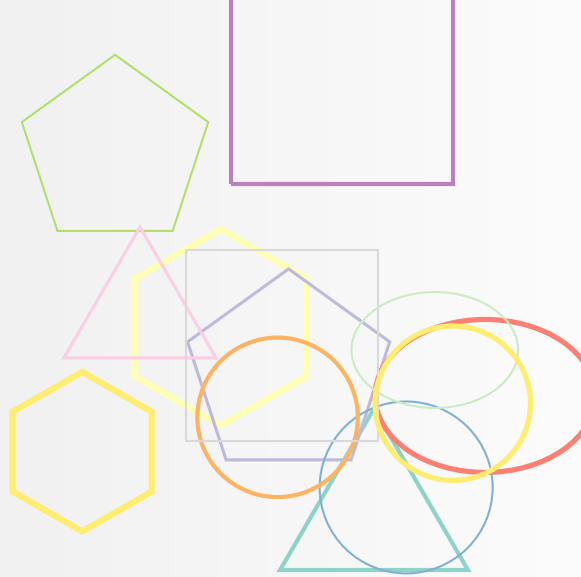[{"shape": "triangle", "thickness": 2, "radius": 0.93, "center": [0.643, 0.105]}, {"shape": "hexagon", "thickness": 3, "radius": 0.85, "center": [0.38, 0.432]}, {"shape": "pentagon", "thickness": 1.5, "radius": 0.91, "center": [0.497, 0.351]}, {"shape": "oval", "thickness": 2.5, "radius": 0.95, "center": [0.835, 0.314]}, {"shape": "circle", "thickness": 1, "radius": 0.74, "center": [0.699, 0.155]}, {"shape": "circle", "thickness": 2, "radius": 0.69, "center": [0.478, 0.276]}, {"shape": "pentagon", "thickness": 1, "radius": 0.84, "center": [0.198, 0.736]}, {"shape": "triangle", "thickness": 1.5, "radius": 0.76, "center": [0.241, 0.455]}, {"shape": "square", "thickness": 1, "radius": 0.83, "center": [0.485, 0.401]}, {"shape": "square", "thickness": 2, "radius": 0.95, "center": [0.589, 0.871]}, {"shape": "oval", "thickness": 1, "radius": 0.72, "center": [0.748, 0.393]}, {"shape": "circle", "thickness": 2.5, "radius": 0.67, "center": [0.779, 0.301]}, {"shape": "hexagon", "thickness": 3, "radius": 0.69, "center": [0.141, 0.217]}]